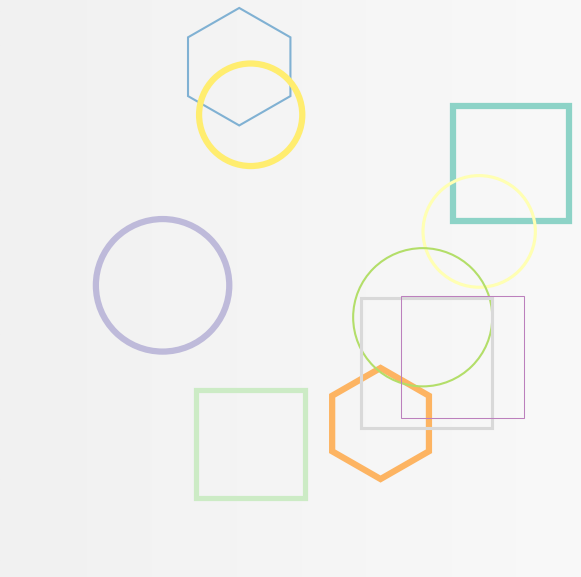[{"shape": "square", "thickness": 3, "radius": 0.5, "center": [0.879, 0.716]}, {"shape": "circle", "thickness": 1.5, "radius": 0.48, "center": [0.824, 0.598]}, {"shape": "circle", "thickness": 3, "radius": 0.57, "center": [0.28, 0.505]}, {"shape": "hexagon", "thickness": 1, "radius": 0.51, "center": [0.412, 0.884]}, {"shape": "hexagon", "thickness": 3, "radius": 0.48, "center": [0.655, 0.266]}, {"shape": "circle", "thickness": 1, "radius": 0.6, "center": [0.727, 0.45]}, {"shape": "square", "thickness": 1.5, "radius": 0.56, "center": [0.733, 0.37]}, {"shape": "square", "thickness": 0.5, "radius": 0.53, "center": [0.796, 0.382]}, {"shape": "square", "thickness": 2.5, "radius": 0.47, "center": [0.431, 0.23]}, {"shape": "circle", "thickness": 3, "radius": 0.44, "center": [0.431, 0.8]}]